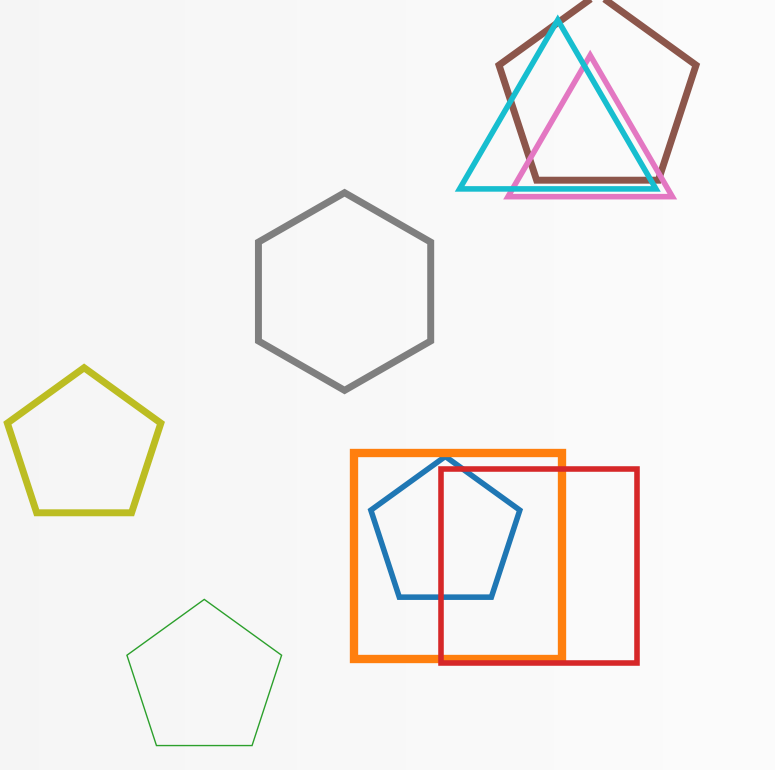[{"shape": "pentagon", "thickness": 2, "radius": 0.51, "center": [0.575, 0.306]}, {"shape": "square", "thickness": 3, "radius": 0.67, "center": [0.591, 0.278]}, {"shape": "pentagon", "thickness": 0.5, "radius": 0.52, "center": [0.264, 0.117]}, {"shape": "square", "thickness": 2, "radius": 0.63, "center": [0.695, 0.265]}, {"shape": "pentagon", "thickness": 2.5, "radius": 0.67, "center": [0.771, 0.874]}, {"shape": "triangle", "thickness": 2, "radius": 0.61, "center": [0.762, 0.806]}, {"shape": "hexagon", "thickness": 2.5, "radius": 0.64, "center": [0.445, 0.621]}, {"shape": "pentagon", "thickness": 2.5, "radius": 0.52, "center": [0.109, 0.418]}, {"shape": "triangle", "thickness": 2, "radius": 0.73, "center": [0.72, 0.828]}]